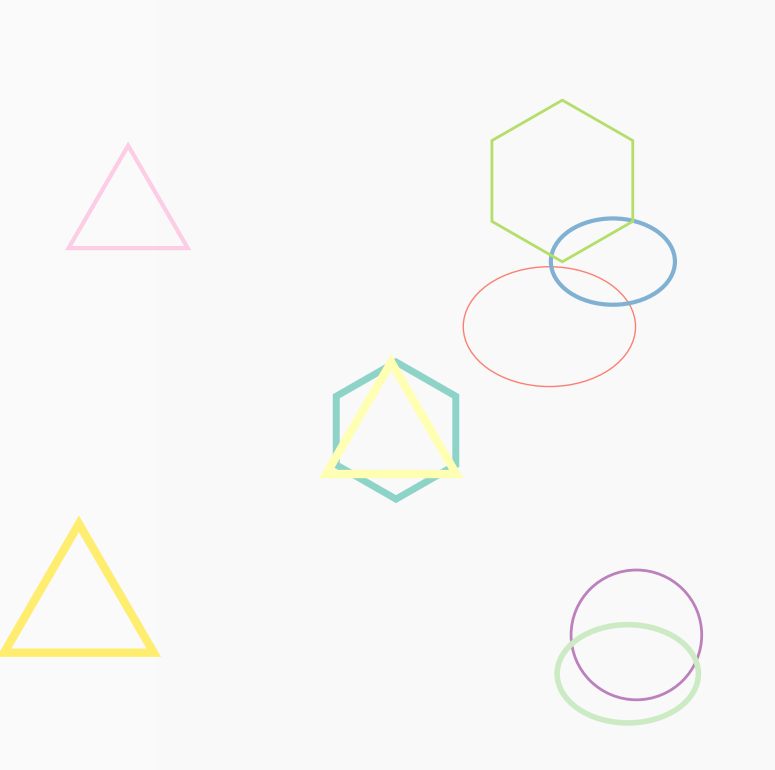[{"shape": "hexagon", "thickness": 2.5, "radius": 0.45, "center": [0.511, 0.441]}, {"shape": "triangle", "thickness": 3, "radius": 0.48, "center": [0.505, 0.433]}, {"shape": "oval", "thickness": 0.5, "radius": 0.56, "center": [0.709, 0.576]}, {"shape": "oval", "thickness": 1.5, "radius": 0.4, "center": [0.791, 0.66]}, {"shape": "hexagon", "thickness": 1, "radius": 0.52, "center": [0.726, 0.765]}, {"shape": "triangle", "thickness": 1.5, "radius": 0.44, "center": [0.165, 0.722]}, {"shape": "circle", "thickness": 1, "radius": 0.42, "center": [0.821, 0.175]}, {"shape": "oval", "thickness": 2, "radius": 0.46, "center": [0.81, 0.125]}, {"shape": "triangle", "thickness": 3, "radius": 0.56, "center": [0.102, 0.208]}]